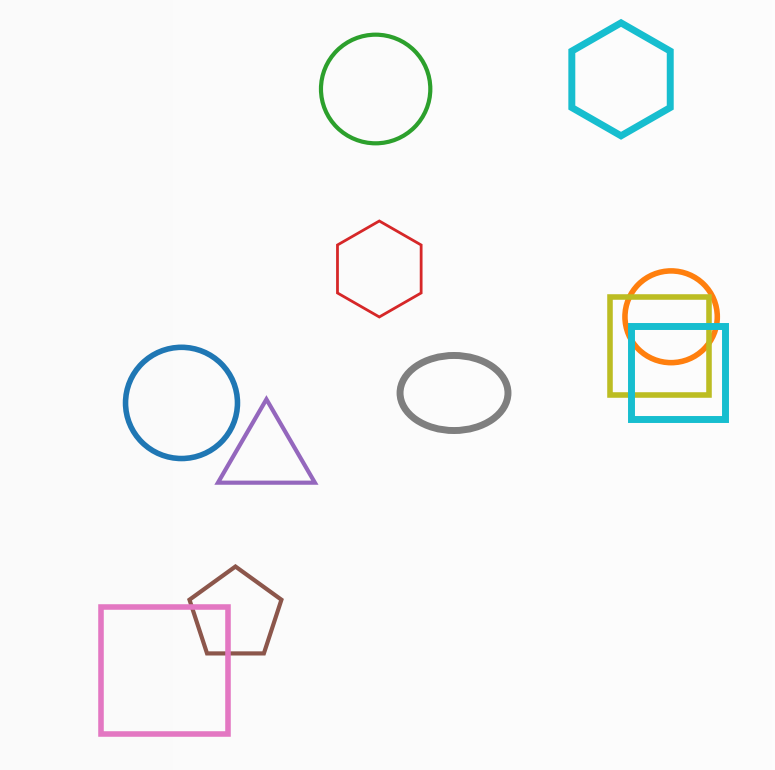[{"shape": "circle", "thickness": 2, "radius": 0.36, "center": [0.234, 0.477]}, {"shape": "circle", "thickness": 2, "radius": 0.3, "center": [0.866, 0.589]}, {"shape": "circle", "thickness": 1.5, "radius": 0.35, "center": [0.485, 0.884]}, {"shape": "hexagon", "thickness": 1, "radius": 0.31, "center": [0.489, 0.651]}, {"shape": "triangle", "thickness": 1.5, "radius": 0.36, "center": [0.344, 0.409]}, {"shape": "pentagon", "thickness": 1.5, "radius": 0.31, "center": [0.304, 0.202]}, {"shape": "square", "thickness": 2, "radius": 0.41, "center": [0.212, 0.129]}, {"shape": "oval", "thickness": 2.5, "radius": 0.35, "center": [0.586, 0.49]}, {"shape": "square", "thickness": 2, "radius": 0.32, "center": [0.851, 0.551]}, {"shape": "square", "thickness": 2.5, "radius": 0.3, "center": [0.875, 0.517]}, {"shape": "hexagon", "thickness": 2.5, "radius": 0.37, "center": [0.801, 0.897]}]